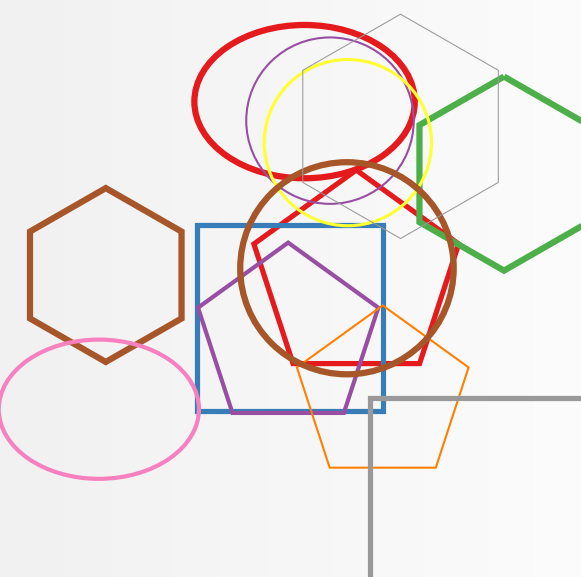[{"shape": "oval", "thickness": 3, "radius": 0.95, "center": [0.524, 0.823]}, {"shape": "pentagon", "thickness": 2.5, "radius": 0.93, "center": [0.613, 0.519]}, {"shape": "square", "thickness": 2.5, "radius": 0.8, "center": [0.499, 0.448]}, {"shape": "hexagon", "thickness": 3, "radius": 0.84, "center": [0.867, 0.699]}, {"shape": "circle", "thickness": 1, "radius": 0.72, "center": [0.568, 0.79]}, {"shape": "pentagon", "thickness": 2, "radius": 0.82, "center": [0.496, 0.416]}, {"shape": "pentagon", "thickness": 1, "radius": 0.78, "center": [0.658, 0.315]}, {"shape": "circle", "thickness": 1.5, "radius": 0.72, "center": [0.598, 0.752]}, {"shape": "circle", "thickness": 3, "radius": 0.92, "center": [0.597, 0.535]}, {"shape": "hexagon", "thickness": 3, "radius": 0.75, "center": [0.182, 0.523]}, {"shape": "oval", "thickness": 2, "radius": 0.86, "center": [0.17, 0.291]}, {"shape": "square", "thickness": 2.5, "radius": 0.96, "center": [0.829, 0.118]}, {"shape": "hexagon", "thickness": 0.5, "radius": 0.97, "center": [0.689, 0.78]}]